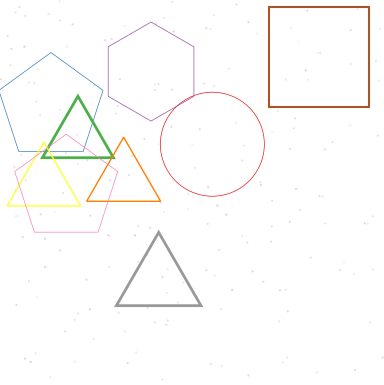[{"shape": "circle", "thickness": 0.5, "radius": 0.68, "center": [0.552, 0.625]}, {"shape": "pentagon", "thickness": 0.5, "radius": 0.71, "center": [0.132, 0.721]}, {"shape": "triangle", "thickness": 2, "radius": 0.53, "center": [0.202, 0.644]}, {"shape": "hexagon", "thickness": 0.5, "radius": 0.64, "center": [0.392, 0.814]}, {"shape": "triangle", "thickness": 1, "radius": 0.55, "center": [0.321, 0.533]}, {"shape": "triangle", "thickness": 1, "radius": 0.55, "center": [0.114, 0.52]}, {"shape": "square", "thickness": 1.5, "radius": 0.65, "center": [0.828, 0.852]}, {"shape": "pentagon", "thickness": 0.5, "radius": 0.7, "center": [0.172, 0.511]}, {"shape": "triangle", "thickness": 2, "radius": 0.63, "center": [0.412, 0.27]}]